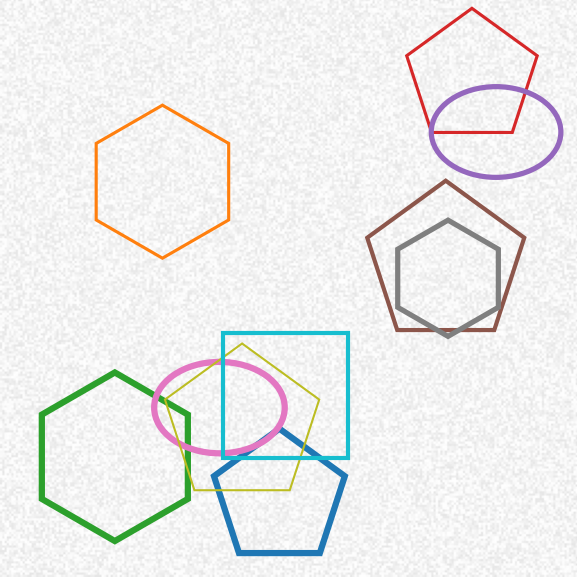[{"shape": "pentagon", "thickness": 3, "radius": 0.6, "center": [0.484, 0.138]}, {"shape": "hexagon", "thickness": 1.5, "radius": 0.66, "center": [0.281, 0.685]}, {"shape": "hexagon", "thickness": 3, "radius": 0.73, "center": [0.199, 0.208]}, {"shape": "pentagon", "thickness": 1.5, "radius": 0.59, "center": [0.817, 0.866]}, {"shape": "oval", "thickness": 2.5, "radius": 0.56, "center": [0.859, 0.771]}, {"shape": "pentagon", "thickness": 2, "radius": 0.71, "center": [0.772, 0.543]}, {"shape": "oval", "thickness": 3, "radius": 0.57, "center": [0.38, 0.293]}, {"shape": "hexagon", "thickness": 2.5, "radius": 0.5, "center": [0.776, 0.517]}, {"shape": "pentagon", "thickness": 1, "radius": 0.7, "center": [0.419, 0.264]}, {"shape": "square", "thickness": 2, "radius": 0.54, "center": [0.494, 0.315]}]